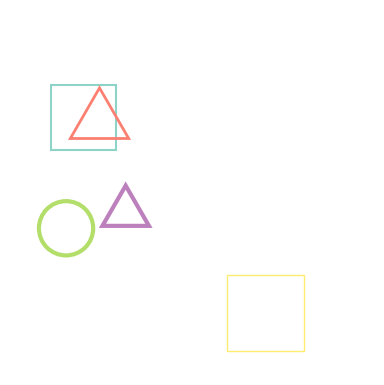[{"shape": "square", "thickness": 1.5, "radius": 0.42, "center": [0.217, 0.694]}, {"shape": "triangle", "thickness": 2, "radius": 0.44, "center": [0.258, 0.684]}, {"shape": "circle", "thickness": 3, "radius": 0.35, "center": [0.172, 0.407]}, {"shape": "triangle", "thickness": 3, "radius": 0.35, "center": [0.326, 0.448]}, {"shape": "square", "thickness": 1, "radius": 0.5, "center": [0.69, 0.187]}]